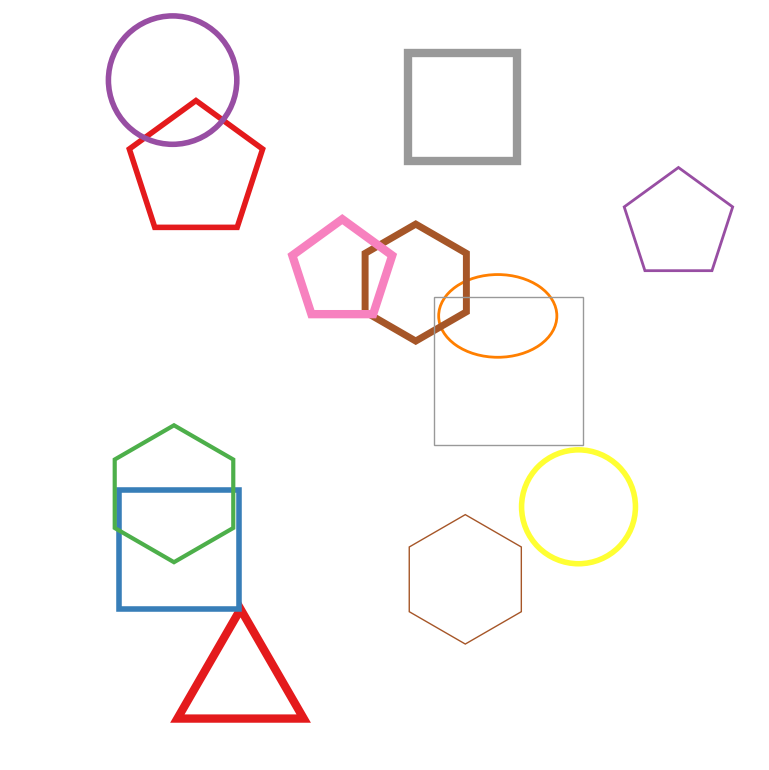[{"shape": "triangle", "thickness": 3, "radius": 0.47, "center": [0.312, 0.114]}, {"shape": "pentagon", "thickness": 2, "radius": 0.46, "center": [0.255, 0.778]}, {"shape": "square", "thickness": 2, "radius": 0.39, "center": [0.232, 0.286]}, {"shape": "hexagon", "thickness": 1.5, "radius": 0.44, "center": [0.226, 0.359]}, {"shape": "circle", "thickness": 2, "radius": 0.42, "center": [0.224, 0.896]}, {"shape": "pentagon", "thickness": 1, "radius": 0.37, "center": [0.881, 0.708]}, {"shape": "oval", "thickness": 1, "radius": 0.38, "center": [0.646, 0.59]}, {"shape": "circle", "thickness": 2, "radius": 0.37, "center": [0.751, 0.342]}, {"shape": "hexagon", "thickness": 2.5, "radius": 0.38, "center": [0.54, 0.633]}, {"shape": "hexagon", "thickness": 0.5, "radius": 0.42, "center": [0.604, 0.248]}, {"shape": "pentagon", "thickness": 3, "radius": 0.34, "center": [0.445, 0.647]}, {"shape": "square", "thickness": 3, "radius": 0.35, "center": [0.601, 0.861]}, {"shape": "square", "thickness": 0.5, "radius": 0.48, "center": [0.66, 0.518]}]